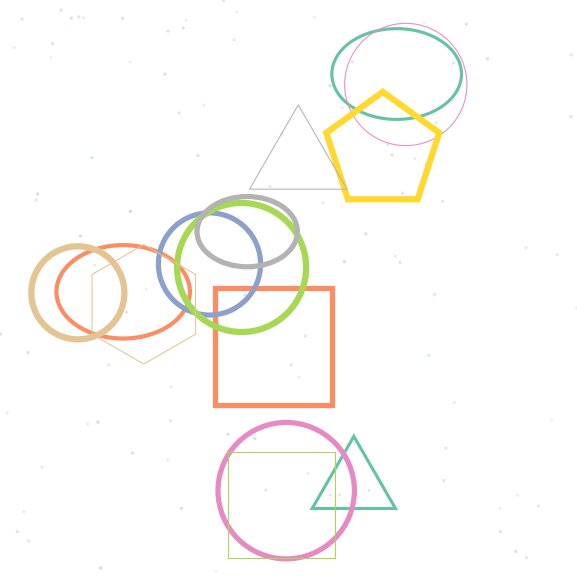[{"shape": "oval", "thickness": 1.5, "radius": 0.56, "center": [0.687, 0.871]}, {"shape": "triangle", "thickness": 1.5, "radius": 0.42, "center": [0.613, 0.16]}, {"shape": "oval", "thickness": 2, "radius": 0.58, "center": [0.213, 0.494]}, {"shape": "square", "thickness": 2.5, "radius": 0.51, "center": [0.473, 0.399]}, {"shape": "circle", "thickness": 2.5, "radius": 0.44, "center": [0.363, 0.542]}, {"shape": "circle", "thickness": 2.5, "radius": 0.59, "center": [0.496, 0.15]}, {"shape": "circle", "thickness": 0.5, "radius": 0.53, "center": [0.703, 0.853]}, {"shape": "square", "thickness": 0.5, "radius": 0.46, "center": [0.488, 0.125]}, {"shape": "circle", "thickness": 3, "radius": 0.56, "center": [0.418, 0.536]}, {"shape": "pentagon", "thickness": 3, "radius": 0.51, "center": [0.663, 0.737]}, {"shape": "hexagon", "thickness": 0.5, "radius": 0.52, "center": [0.249, 0.472]}, {"shape": "circle", "thickness": 3, "radius": 0.4, "center": [0.135, 0.492]}, {"shape": "triangle", "thickness": 0.5, "radius": 0.49, "center": [0.516, 0.72]}, {"shape": "oval", "thickness": 2.5, "radius": 0.43, "center": [0.428, 0.598]}]